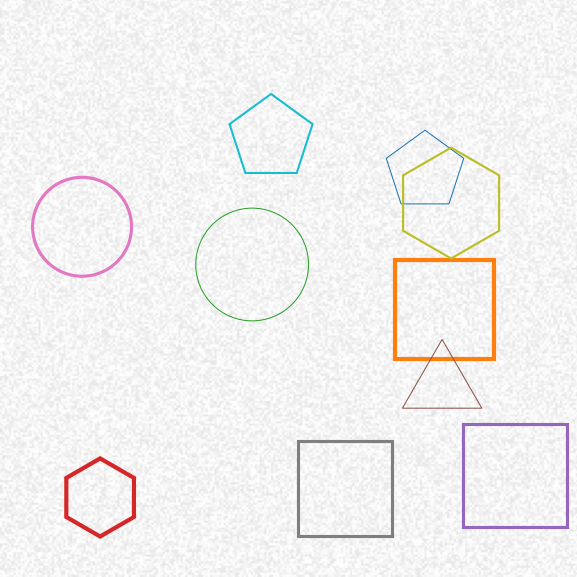[{"shape": "pentagon", "thickness": 0.5, "radius": 0.35, "center": [0.736, 0.703]}, {"shape": "square", "thickness": 2, "radius": 0.43, "center": [0.769, 0.463]}, {"shape": "circle", "thickness": 0.5, "radius": 0.49, "center": [0.437, 0.541]}, {"shape": "hexagon", "thickness": 2, "radius": 0.34, "center": [0.173, 0.138]}, {"shape": "square", "thickness": 1.5, "radius": 0.45, "center": [0.892, 0.176]}, {"shape": "triangle", "thickness": 0.5, "radius": 0.4, "center": [0.766, 0.332]}, {"shape": "circle", "thickness": 1.5, "radius": 0.43, "center": [0.142, 0.606]}, {"shape": "square", "thickness": 1.5, "radius": 0.41, "center": [0.598, 0.153]}, {"shape": "hexagon", "thickness": 1, "radius": 0.48, "center": [0.781, 0.648]}, {"shape": "pentagon", "thickness": 1, "radius": 0.38, "center": [0.469, 0.761]}]